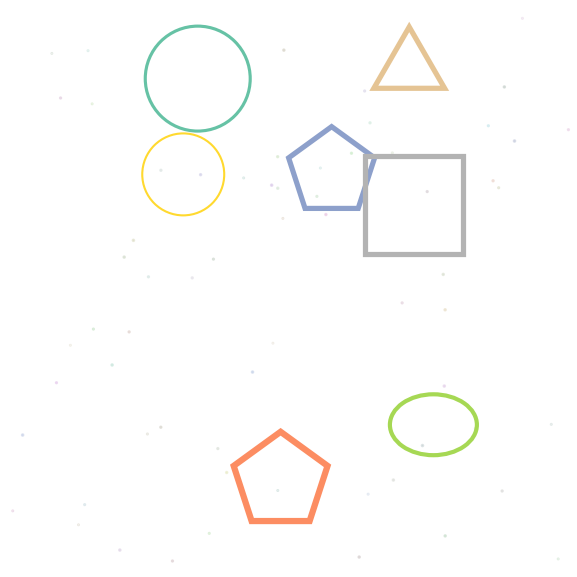[{"shape": "circle", "thickness": 1.5, "radius": 0.45, "center": [0.342, 0.863]}, {"shape": "pentagon", "thickness": 3, "radius": 0.43, "center": [0.486, 0.166]}, {"shape": "pentagon", "thickness": 2.5, "radius": 0.39, "center": [0.574, 0.702]}, {"shape": "oval", "thickness": 2, "radius": 0.38, "center": [0.75, 0.264]}, {"shape": "circle", "thickness": 1, "radius": 0.35, "center": [0.317, 0.697]}, {"shape": "triangle", "thickness": 2.5, "radius": 0.35, "center": [0.709, 0.882]}, {"shape": "square", "thickness": 2.5, "radius": 0.42, "center": [0.717, 0.644]}]